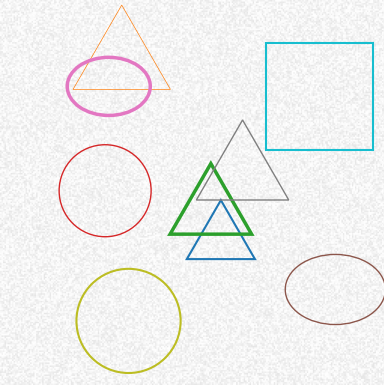[{"shape": "triangle", "thickness": 1.5, "radius": 0.51, "center": [0.574, 0.378]}, {"shape": "triangle", "thickness": 0.5, "radius": 0.73, "center": [0.316, 0.841]}, {"shape": "triangle", "thickness": 2.5, "radius": 0.61, "center": [0.548, 0.453]}, {"shape": "circle", "thickness": 1, "radius": 0.6, "center": [0.273, 0.505]}, {"shape": "oval", "thickness": 1, "radius": 0.65, "center": [0.871, 0.248]}, {"shape": "oval", "thickness": 2.5, "radius": 0.54, "center": [0.282, 0.776]}, {"shape": "triangle", "thickness": 1, "radius": 0.69, "center": [0.63, 0.55]}, {"shape": "circle", "thickness": 1.5, "radius": 0.68, "center": [0.334, 0.166]}, {"shape": "square", "thickness": 1.5, "radius": 0.7, "center": [0.831, 0.749]}]